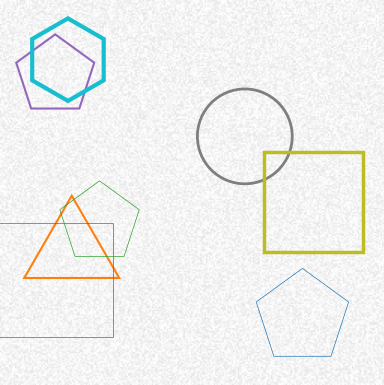[{"shape": "pentagon", "thickness": 0.5, "radius": 0.63, "center": [0.786, 0.177]}, {"shape": "triangle", "thickness": 1.5, "radius": 0.71, "center": [0.186, 0.349]}, {"shape": "pentagon", "thickness": 0.5, "radius": 0.54, "center": [0.259, 0.422]}, {"shape": "pentagon", "thickness": 1.5, "radius": 0.53, "center": [0.143, 0.804]}, {"shape": "square", "thickness": 0.5, "radius": 0.74, "center": [0.146, 0.272]}, {"shape": "circle", "thickness": 2, "radius": 0.62, "center": [0.636, 0.646]}, {"shape": "square", "thickness": 2.5, "radius": 0.64, "center": [0.814, 0.476]}, {"shape": "hexagon", "thickness": 3, "radius": 0.54, "center": [0.177, 0.845]}]